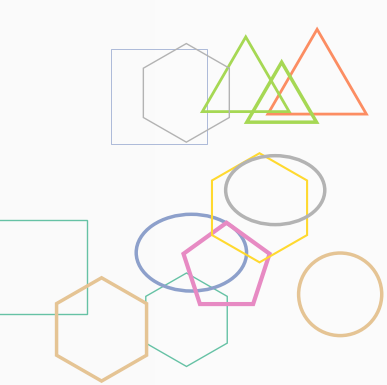[{"shape": "hexagon", "thickness": 1, "radius": 0.61, "center": [0.481, 0.17]}, {"shape": "square", "thickness": 1, "radius": 0.61, "center": [0.104, 0.307]}, {"shape": "triangle", "thickness": 2, "radius": 0.73, "center": [0.818, 0.777]}, {"shape": "square", "thickness": 0.5, "radius": 0.62, "center": [0.411, 0.749]}, {"shape": "oval", "thickness": 2.5, "radius": 0.71, "center": [0.494, 0.344]}, {"shape": "pentagon", "thickness": 3, "radius": 0.58, "center": [0.585, 0.305]}, {"shape": "triangle", "thickness": 2, "radius": 0.65, "center": [0.634, 0.775]}, {"shape": "triangle", "thickness": 2.5, "radius": 0.52, "center": [0.727, 0.735]}, {"shape": "hexagon", "thickness": 1.5, "radius": 0.71, "center": [0.67, 0.46]}, {"shape": "circle", "thickness": 2.5, "radius": 0.54, "center": [0.878, 0.236]}, {"shape": "hexagon", "thickness": 2.5, "radius": 0.67, "center": [0.262, 0.144]}, {"shape": "hexagon", "thickness": 1, "radius": 0.64, "center": [0.481, 0.759]}, {"shape": "oval", "thickness": 2.5, "radius": 0.64, "center": [0.71, 0.506]}]